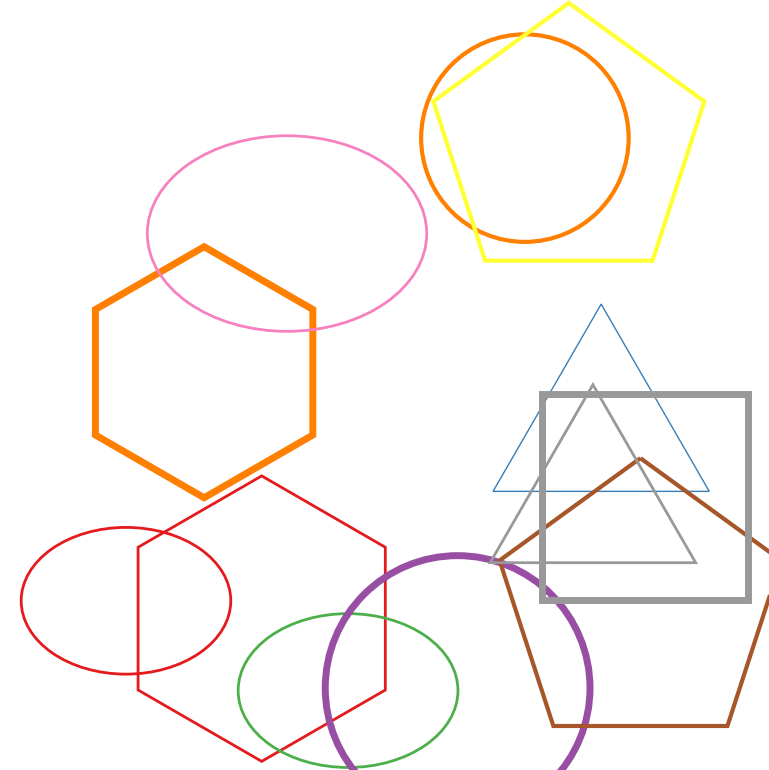[{"shape": "oval", "thickness": 1, "radius": 0.68, "center": [0.164, 0.22]}, {"shape": "hexagon", "thickness": 1, "radius": 0.93, "center": [0.34, 0.197]}, {"shape": "triangle", "thickness": 0.5, "radius": 0.81, "center": [0.781, 0.443]}, {"shape": "oval", "thickness": 1, "radius": 0.71, "center": [0.452, 0.103]}, {"shape": "circle", "thickness": 2.5, "radius": 0.86, "center": [0.594, 0.106]}, {"shape": "circle", "thickness": 1.5, "radius": 0.67, "center": [0.682, 0.821]}, {"shape": "hexagon", "thickness": 2.5, "radius": 0.82, "center": [0.265, 0.517]}, {"shape": "pentagon", "thickness": 1.5, "radius": 0.93, "center": [0.739, 0.811]}, {"shape": "pentagon", "thickness": 1.5, "radius": 0.96, "center": [0.832, 0.213]}, {"shape": "oval", "thickness": 1, "radius": 0.91, "center": [0.373, 0.697]}, {"shape": "square", "thickness": 2.5, "radius": 0.67, "center": [0.837, 0.354]}, {"shape": "triangle", "thickness": 1, "radius": 0.77, "center": [0.77, 0.346]}]